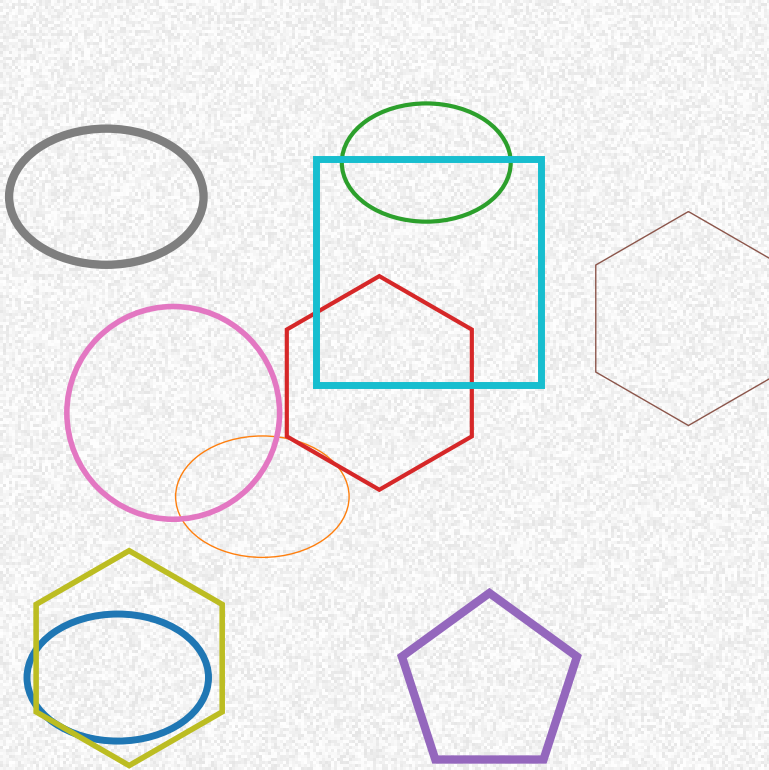[{"shape": "oval", "thickness": 2.5, "radius": 0.59, "center": [0.153, 0.12]}, {"shape": "oval", "thickness": 0.5, "radius": 0.56, "center": [0.341, 0.355]}, {"shape": "oval", "thickness": 1.5, "radius": 0.55, "center": [0.554, 0.789]}, {"shape": "hexagon", "thickness": 1.5, "radius": 0.69, "center": [0.493, 0.503]}, {"shape": "pentagon", "thickness": 3, "radius": 0.6, "center": [0.636, 0.11]}, {"shape": "hexagon", "thickness": 0.5, "radius": 0.69, "center": [0.894, 0.586]}, {"shape": "circle", "thickness": 2, "radius": 0.69, "center": [0.225, 0.464]}, {"shape": "oval", "thickness": 3, "radius": 0.63, "center": [0.138, 0.745]}, {"shape": "hexagon", "thickness": 2, "radius": 0.7, "center": [0.168, 0.145]}, {"shape": "square", "thickness": 2.5, "radius": 0.73, "center": [0.557, 0.647]}]